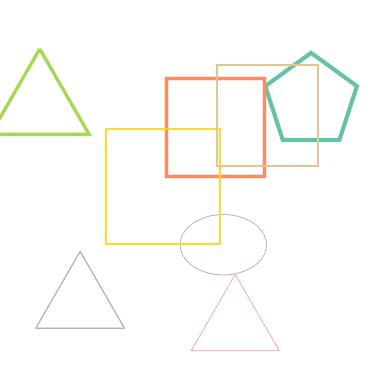[{"shape": "pentagon", "thickness": 3, "radius": 0.63, "center": [0.808, 0.738]}, {"shape": "square", "thickness": 2.5, "radius": 0.64, "center": [0.559, 0.67]}, {"shape": "oval", "thickness": 0.5, "radius": 0.56, "center": [0.58, 0.364]}, {"shape": "triangle", "thickness": 0.5, "radius": 0.66, "center": [0.611, 0.155]}, {"shape": "triangle", "thickness": 2.5, "radius": 0.74, "center": [0.103, 0.725]}, {"shape": "square", "thickness": 1.5, "radius": 0.74, "center": [0.423, 0.516]}, {"shape": "square", "thickness": 1.5, "radius": 0.66, "center": [0.694, 0.701]}, {"shape": "triangle", "thickness": 1, "radius": 0.67, "center": [0.208, 0.214]}]